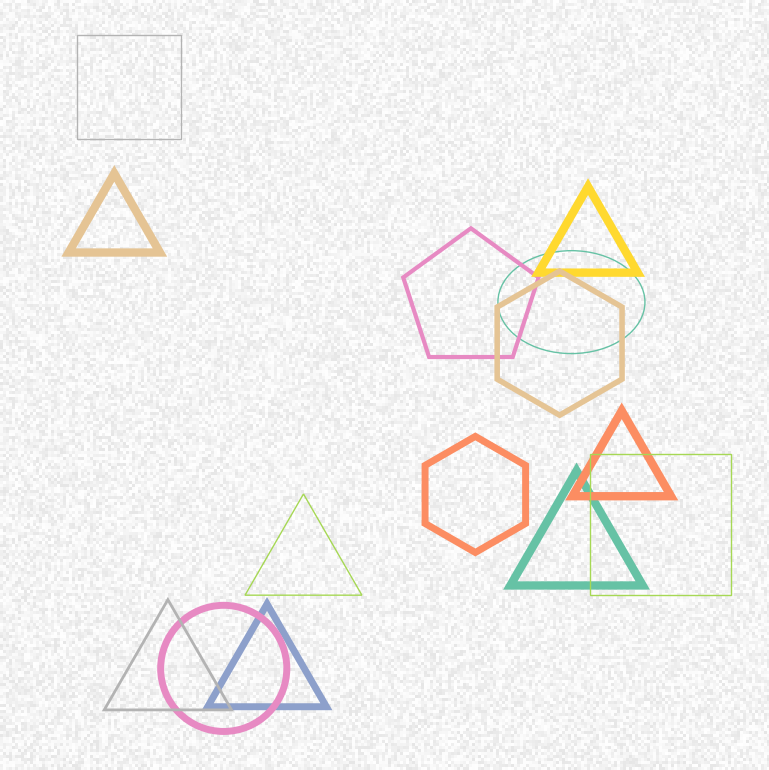[{"shape": "oval", "thickness": 0.5, "radius": 0.48, "center": [0.742, 0.608]}, {"shape": "triangle", "thickness": 3, "radius": 0.5, "center": [0.749, 0.289]}, {"shape": "hexagon", "thickness": 2.5, "radius": 0.38, "center": [0.617, 0.358]}, {"shape": "triangle", "thickness": 3, "radius": 0.37, "center": [0.807, 0.393]}, {"shape": "triangle", "thickness": 2.5, "radius": 0.44, "center": [0.347, 0.127]}, {"shape": "pentagon", "thickness": 1.5, "radius": 0.46, "center": [0.612, 0.611]}, {"shape": "circle", "thickness": 2.5, "radius": 0.41, "center": [0.291, 0.132]}, {"shape": "square", "thickness": 0.5, "radius": 0.46, "center": [0.858, 0.319]}, {"shape": "triangle", "thickness": 0.5, "radius": 0.44, "center": [0.394, 0.271]}, {"shape": "triangle", "thickness": 3, "radius": 0.37, "center": [0.764, 0.683]}, {"shape": "triangle", "thickness": 3, "radius": 0.34, "center": [0.148, 0.706]}, {"shape": "hexagon", "thickness": 2, "radius": 0.47, "center": [0.727, 0.554]}, {"shape": "triangle", "thickness": 1, "radius": 0.48, "center": [0.218, 0.126]}, {"shape": "square", "thickness": 0.5, "radius": 0.34, "center": [0.168, 0.887]}]